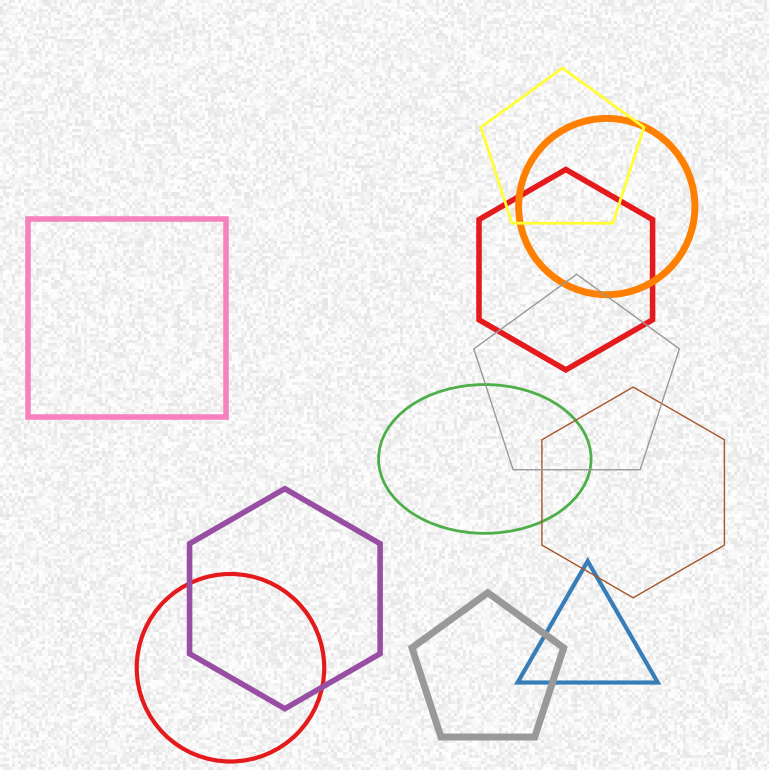[{"shape": "circle", "thickness": 1.5, "radius": 0.61, "center": [0.299, 0.133]}, {"shape": "hexagon", "thickness": 2, "radius": 0.65, "center": [0.735, 0.65]}, {"shape": "triangle", "thickness": 1.5, "radius": 0.53, "center": [0.763, 0.166]}, {"shape": "oval", "thickness": 1, "radius": 0.69, "center": [0.63, 0.404]}, {"shape": "hexagon", "thickness": 2, "radius": 0.71, "center": [0.37, 0.222]}, {"shape": "circle", "thickness": 2.5, "radius": 0.57, "center": [0.788, 0.732]}, {"shape": "pentagon", "thickness": 1, "radius": 0.56, "center": [0.73, 0.8]}, {"shape": "hexagon", "thickness": 0.5, "radius": 0.68, "center": [0.822, 0.36]}, {"shape": "square", "thickness": 2, "radius": 0.65, "center": [0.165, 0.587]}, {"shape": "pentagon", "thickness": 2.5, "radius": 0.52, "center": [0.634, 0.127]}, {"shape": "pentagon", "thickness": 0.5, "radius": 0.7, "center": [0.749, 0.504]}]